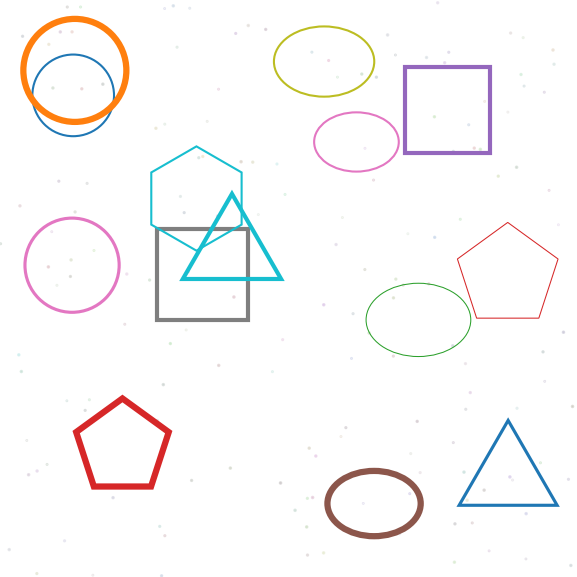[{"shape": "triangle", "thickness": 1.5, "radius": 0.49, "center": [0.88, 0.173]}, {"shape": "circle", "thickness": 1, "radius": 0.35, "center": [0.127, 0.834]}, {"shape": "circle", "thickness": 3, "radius": 0.45, "center": [0.13, 0.877]}, {"shape": "oval", "thickness": 0.5, "radius": 0.45, "center": [0.725, 0.445]}, {"shape": "pentagon", "thickness": 0.5, "radius": 0.46, "center": [0.879, 0.522]}, {"shape": "pentagon", "thickness": 3, "radius": 0.42, "center": [0.212, 0.225]}, {"shape": "square", "thickness": 2, "radius": 0.37, "center": [0.775, 0.809]}, {"shape": "oval", "thickness": 3, "radius": 0.4, "center": [0.648, 0.127]}, {"shape": "oval", "thickness": 1, "radius": 0.37, "center": [0.617, 0.753]}, {"shape": "circle", "thickness": 1.5, "radius": 0.41, "center": [0.125, 0.54]}, {"shape": "square", "thickness": 2, "radius": 0.4, "center": [0.351, 0.524]}, {"shape": "oval", "thickness": 1, "radius": 0.43, "center": [0.561, 0.893]}, {"shape": "triangle", "thickness": 2, "radius": 0.49, "center": [0.402, 0.565]}, {"shape": "hexagon", "thickness": 1, "radius": 0.45, "center": [0.34, 0.655]}]